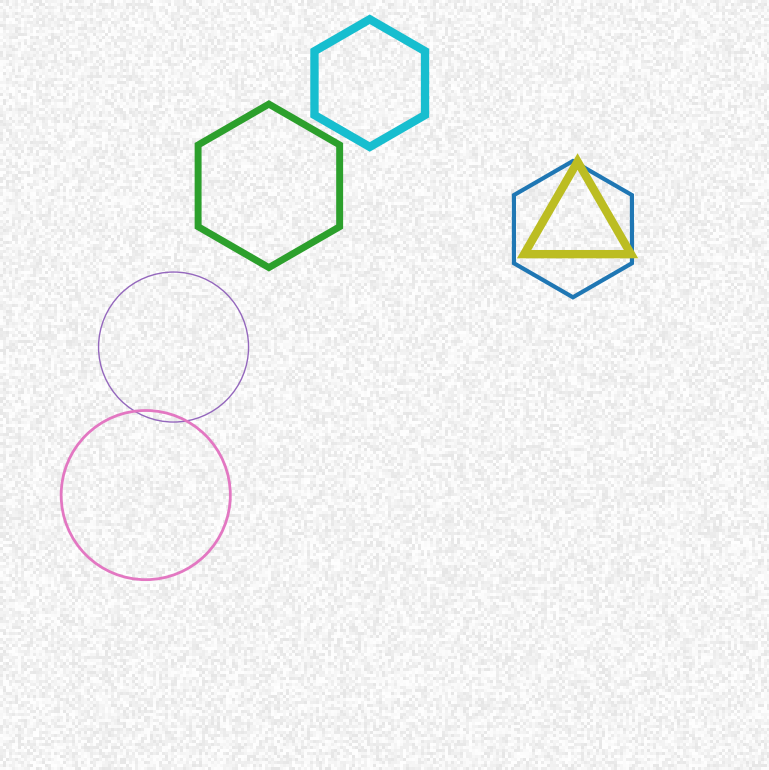[{"shape": "hexagon", "thickness": 1.5, "radius": 0.44, "center": [0.744, 0.702]}, {"shape": "hexagon", "thickness": 2.5, "radius": 0.53, "center": [0.349, 0.759]}, {"shape": "circle", "thickness": 0.5, "radius": 0.49, "center": [0.225, 0.549]}, {"shape": "circle", "thickness": 1, "radius": 0.55, "center": [0.189, 0.357]}, {"shape": "triangle", "thickness": 3, "radius": 0.4, "center": [0.75, 0.71]}, {"shape": "hexagon", "thickness": 3, "radius": 0.41, "center": [0.48, 0.892]}]